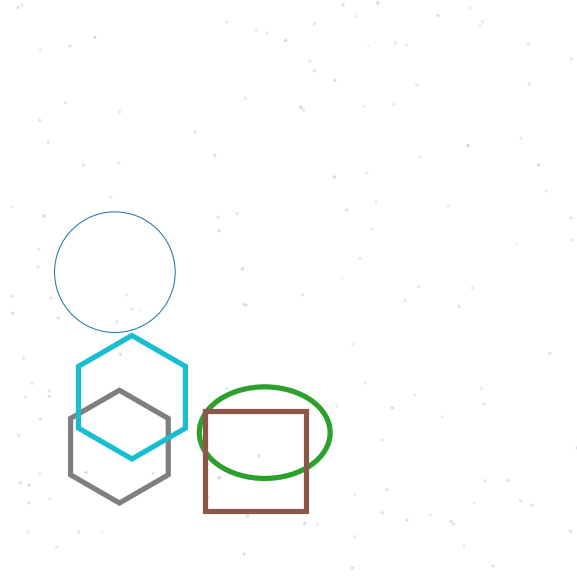[{"shape": "circle", "thickness": 0.5, "radius": 0.52, "center": [0.199, 0.528]}, {"shape": "oval", "thickness": 2.5, "radius": 0.57, "center": [0.458, 0.25]}, {"shape": "square", "thickness": 2.5, "radius": 0.44, "center": [0.442, 0.201]}, {"shape": "hexagon", "thickness": 2.5, "radius": 0.49, "center": [0.207, 0.226]}, {"shape": "hexagon", "thickness": 2.5, "radius": 0.53, "center": [0.228, 0.311]}]